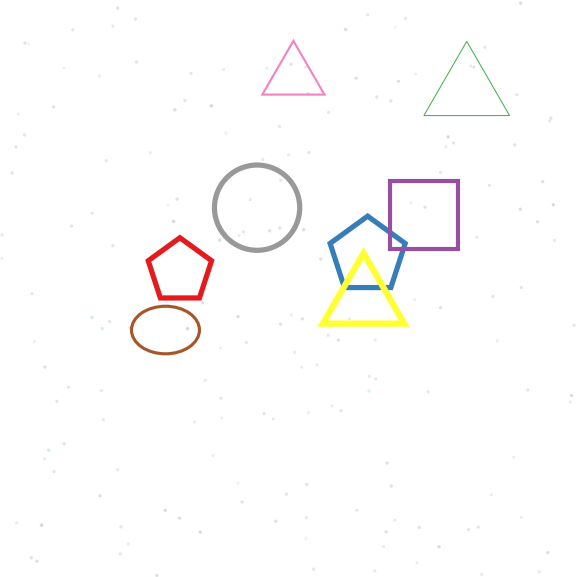[{"shape": "pentagon", "thickness": 2.5, "radius": 0.29, "center": [0.312, 0.53]}, {"shape": "pentagon", "thickness": 2.5, "radius": 0.34, "center": [0.637, 0.556]}, {"shape": "triangle", "thickness": 0.5, "radius": 0.43, "center": [0.808, 0.842]}, {"shape": "square", "thickness": 2, "radius": 0.3, "center": [0.734, 0.627]}, {"shape": "triangle", "thickness": 3, "radius": 0.41, "center": [0.63, 0.479]}, {"shape": "oval", "thickness": 1.5, "radius": 0.29, "center": [0.287, 0.428]}, {"shape": "triangle", "thickness": 1, "radius": 0.31, "center": [0.508, 0.866]}, {"shape": "circle", "thickness": 2.5, "radius": 0.37, "center": [0.445, 0.64]}]